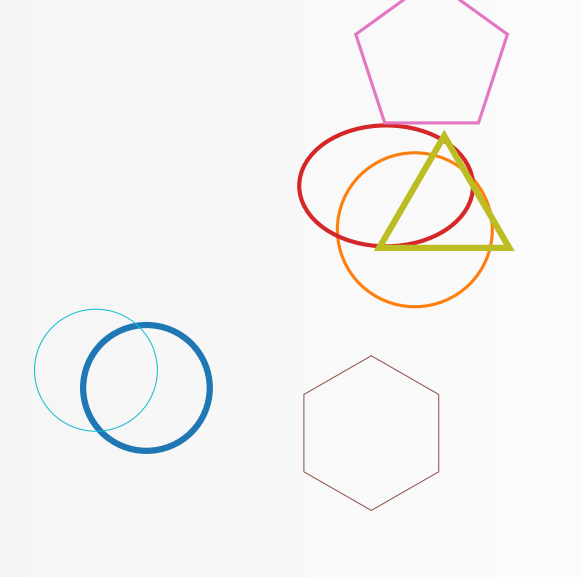[{"shape": "circle", "thickness": 3, "radius": 0.54, "center": [0.252, 0.327]}, {"shape": "circle", "thickness": 1.5, "radius": 0.67, "center": [0.714, 0.601]}, {"shape": "oval", "thickness": 2, "radius": 0.75, "center": [0.664, 0.677]}, {"shape": "hexagon", "thickness": 0.5, "radius": 0.67, "center": [0.639, 0.249]}, {"shape": "pentagon", "thickness": 1.5, "radius": 0.69, "center": [0.743, 0.897]}, {"shape": "triangle", "thickness": 3, "radius": 0.65, "center": [0.764, 0.635]}, {"shape": "circle", "thickness": 0.5, "radius": 0.53, "center": [0.165, 0.358]}]